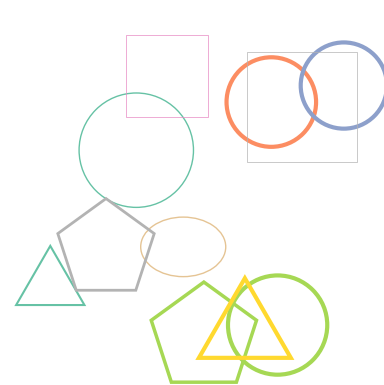[{"shape": "circle", "thickness": 1, "radius": 0.74, "center": [0.354, 0.61]}, {"shape": "triangle", "thickness": 1.5, "radius": 0.51, "center": [0.131, 0.259]}, {"shape": "circle", "thickness": 3, "radius": 0.58, "center": [0.705, 0.735]}, {"shape": "circle", "thickness": 3, "radius": 0.56, "center": [0.893, 0.778]}, {"shape": "square", "thickness": 0.5, "radius": 0.53, "center": [0.434, 0.803]}, {"shape": "pentagon", "thickness": 2.5, "radius": 0.72, "center": [0.53, 0.124]}, {"shape": "circle", "thickness": 3, "radius": 0.64, "center": [0.721, 0.156]}, {"shape": "triangle", "thickness": 3, "radius": 0.69, "center": [0.636, 0.139]}, {"shape": "oval", "thickness": 1, "radius": 0.55, "center": [0.476, 0.359]}, {"shape": "pentagon", "thickness": 2, "radius": 0.66, "center": [0.275, 0.353]}, {"shape": "square", "thickness": 0.5, "radius": 0.71, "center": [0.784, 0.722]}]